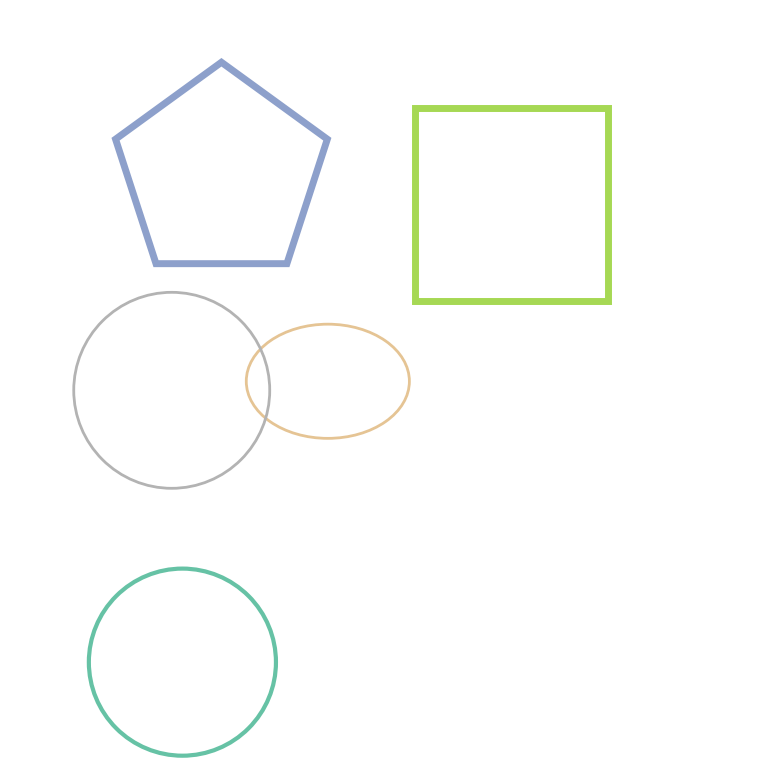[{"shape": "circle", "thickness": 1.5, "radius": 0.61, "center": [0.237, 0.14]}, {"shape": "pentagon", "thickness": 2.5, "radius": 0.72, "center": [0.288, 0.775]}, {"shape": "square", "thickness": 2.5, "radius": 0.63, "center": [0.664, 0.734]}, {"shape": "oval", "thickness": 1, "radius": 0.53, "center": [0.426, 0.505]}, {"shape": "circle", "thickness": 1, "radius": 0.64, "center": [0.223, 0.493]}]